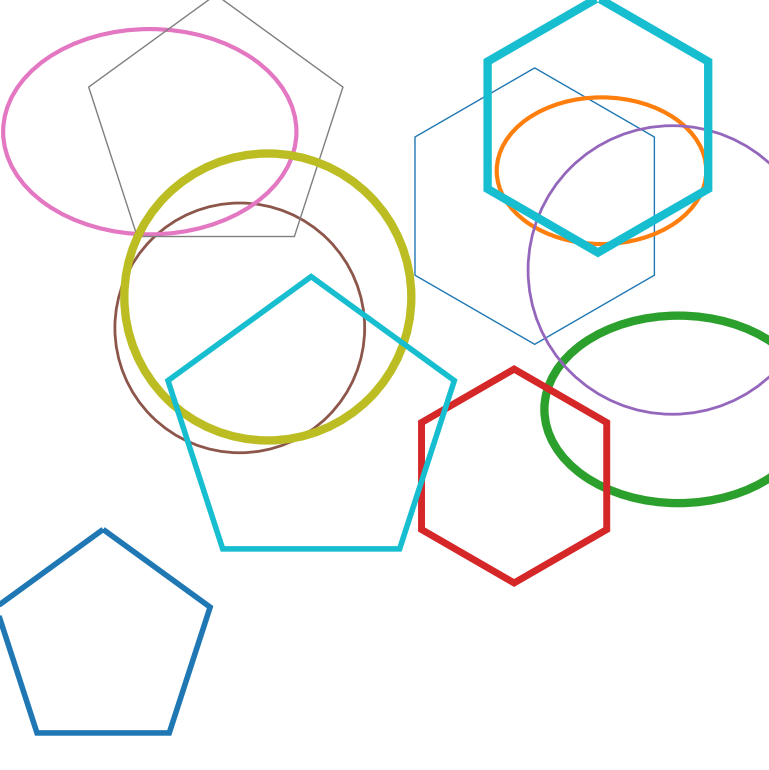[{"shape": "pentagon", "thickness": 2, "radius": 0.73, "center": [0.134, 0.166]}, {"shape": "hexagon", "thickness": 0.5, "radius": 0.9, "center": [0.694, 0.732]}, {"shape": "oval", "thickness": 1.5, "radius": 0.68, "center": [0.781, 0.778]}, {"shape": "oval", "thickness": 3, "radius": 0.87, "center": [0.881, 0.468]}, {"shape": "hexagon", "thickness": 2.5, "radius": 0.69, "center": [0.668, 0.382]}, {"shape": "circle", "thickness": 1, "radius": 0.94, "center": [0.873, 0.649]}, {"shape": "circle", "thickness": 1, "radius": 0.81, "center": [0.311, 0.574]}, {"shape": "oval", "thickness": 1.5, "radius": 0.95, "center": [0.195, 0.829]}, {"shape": "pentagon", "thickness": 0.5, "radius": 0.87, "center": [0.28, 0.833]}, {"shape": "circle", "thickness": 3, "radius": 0.93, "center": [0.348, 0.614]}, {"shape": "hexagon", "thickness": 3, "radius": 0.83, "center": [0.776, 0.837]}, {"shape": "pentagon", "thickness": 2, "radius": 0.98, "center": [0.404, 0.445]}]